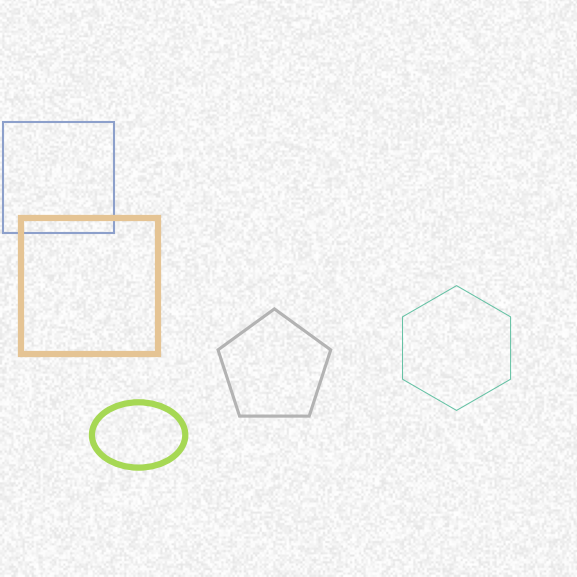[{"shape": "hexagon", "thickness": 0.5, "radius": 0.54, "center": [0.791, 0.396]}, {"shape": "square", "thickness": 1, "radius": 0.48, "center": [0.102, 0.692]}, {"shape": "oval", "thickness": 3, "radius": 0.4, "center": [0.24, 0.246]}, {"shape": "square", "thickness": 3, "radius": 0.59, "center": [0.155, 0.504]}, {"shape": "pentagon", "thickness": 1.5, "radius": 0.51, "center": [0.475, 0.362]}]